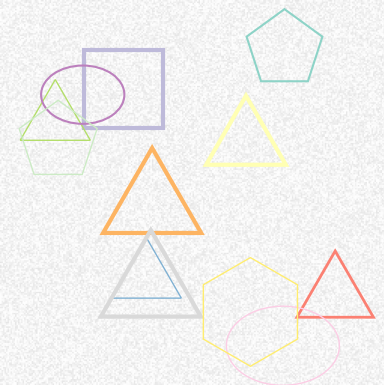[{"shape": "pentagon", "thickness": 1.5, "radius": 0.52, "center": [0.739, 0.873]}, {"shape": "triangle", "thickness": 3, "radius": 0.6, "center": [0.639, 0.632]}, {"shape": "square", "thickness": 3, "radius": 0.51, "center": [0.321, 0.768]}, {"shape": "triangle", "thickness": 2, "radius": 0.57, "center": [0.871, 0.233]}, {"shape": "triangle", "thickness": 1, "radius": 0.52, "center": [0.38, 0.278]}, {"shape": "triangle", "thickness": 3, "radius": 0.74, "center": [0.395, 0.468]}, {"shape": "triangle", "thickness": 1, "radius": 0.53, "center": [0.144, 0.688]}, {"shape": "oval", "thickness": 1, "radius": 0.73, "center": [0.735, 0.102]}, {"shape": "triangle", "thickness": 3, "radius": 0.75, "center": [0.392, 0.253]}, {"shape": "oval", "thickness": 1.5, "radius": 0.54, "center": [0.215, 0.754]}, {"shape": "pentagon", "thickness": 1, "radius": 0.53, "center": [0.151, 0.633]}, {"shape": "hexagon", "thickness": 1, "radius": 0.71, "center": [0.65, 0.19]}]